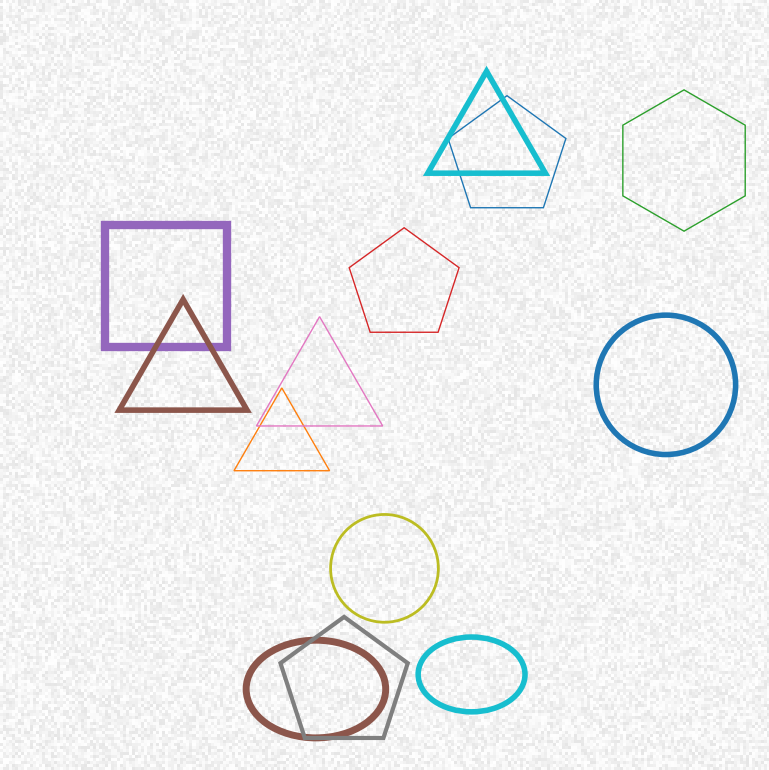[{"shape": "pentagon", "thickness": 0.5, "radius": 0.4, "center": [0.658, 0.795]}, {"shape": "circle", "thickness": 2, "radius": 0.45, "center": [0.865, 0.5]}, {"shape": "triangle", "thickness": 0.5, "radius": 0.36, "center": [0.366, 0.425]}, {"shape": "hexagon", "thickness": 0.5, "radius": 0.46, "center": [0.888, 0.792]}, {"shape": "pentagon", "thickness": 0.5, "radius": 0.38, "center": [0.525, 0.629]}, {"shape": "square", "thickness": 3, "radius": 0.4, "center": [0.215, 0.628]}, {"shape": "triangle", "thickness": 2, "radius": 0.48, "center": [0.238, 0.515]}, {"shape": "oval", "thickness": 2.5, "radius": 0.45, "center": [0.41, 0.105]}, {"shape": "triangle", "thickness": 0.5, "radius": 0.47, "center": [0.415, 0.494]}, {"shape": "pentagon", "thickness": 1.5, "radius": 0.43, "center": [0.447, 0.112]}, {"shape": "circle", "thickness": 1, "radius": 0.35, "center": [0.499, 0.262]}, {"shape": "oval", "thickness": 2, "radius": 0.35, "center": [0.612, 0.124]}, {"shape": "triangle", "thickness": 2, "radius": 0.44, "center": [0.632, 0.819]}]